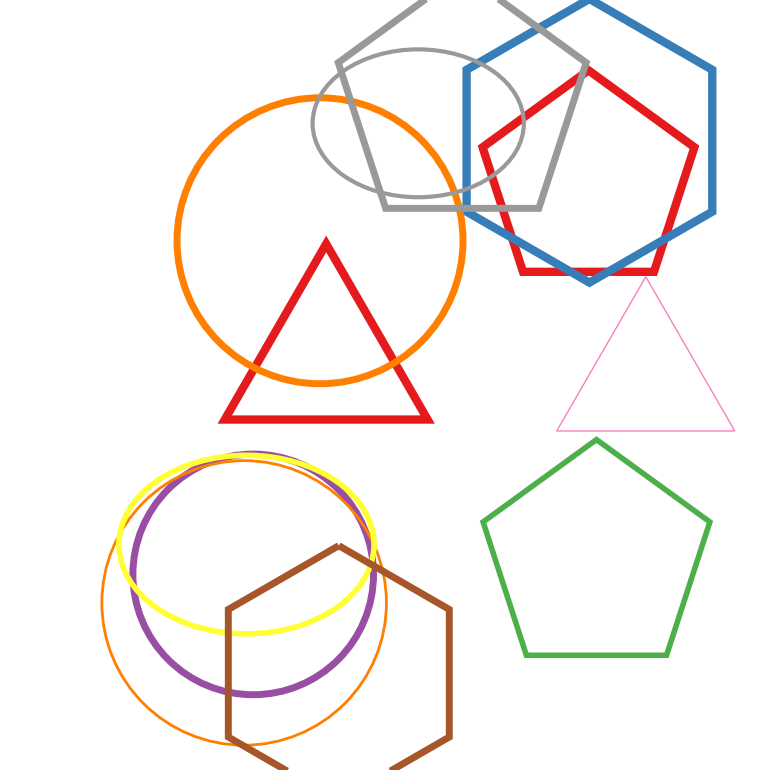[{"shape": "triangle", "thickness": 3, "radius": 0.76, "center": [0.424, 0.531]}, {"shape": "pentagon", "thickness": 3, "radius": 0.72, "center": [0.764, 0.764]}, {"shape": "hexagon", "thickness": 3, "radius": 0.92, "center": [0.765, 0.817]}, {"shape": "pentagon", "thickness": 2, "radius": 0.77, "center": [0.775, 0.274]}, {"shape": "circle", "thickness": 2.5, "radius": 0.78, "center": [0.329, 0.254]}, {"shape": "circle", "thickness": 2.5, "radius": 0.93, "center": [0.416, 0.687]}, {"shape": "circle", "thickness": 1, "radius": 0.92, "center": [0.317, 0.217]}, {"shape": "oval", "thickness": 2, "radius": 0.83, "center": [0.32, 0.293]}, {"shape": "hexagon", "thickness": 2.5, "radius": 0.83, "center": [0.44, 0.126]}, {"shape": "triangle", "thickness": 0.5, "radius": 0.67, "center": [0.839, 0.507]}, {"shape": "pentagon", "thickness": 2.5, "radius": 0.85, "center": [0.6, 0.866]}, {"shape": "oval", "thickness": 1.5, "radius": 0.69, "center": [0.543, 0.84]}]